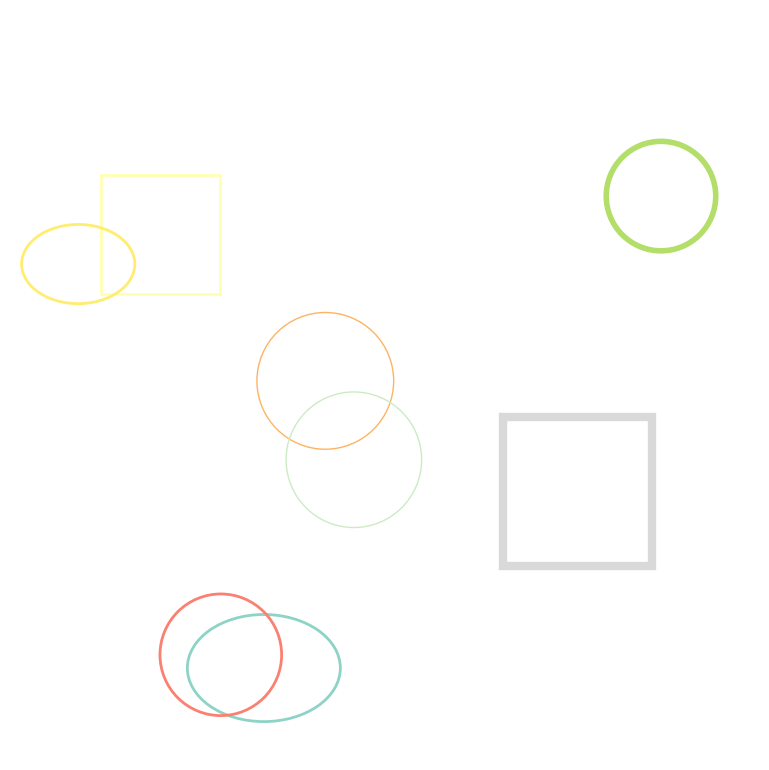[{"shape": "oval", "thickness": 1, "radius": 0.5, "center": [0.343, 0.132]}, {"shape": "square", "thickness": 1, "radius": 0.39, "center": [0.208, 0.695]}, {"shape": "circle", "thickness": 1, "radius": 0.39, "center": [0.287, 0.15]}, {"shape": "circle", "thickness": 0.5, "radius": 0.44, "center": [0.422, 0.505]}, {"shape": "circle", "thickness": 2, "radius": 0.36, "center": [0.858, 0.745]}, {"shape": "square", "thickness": 3, "radius": 0.48, "center": [0.75, 0.362]}, {"shape": "circle", "thickness": 0.5, "radius": 0.44, "center": [0.46, 0.403]}, {"shape": "oval", "thickness": 1, "radius": 0.37, "center": [0.102, 0.657]}]